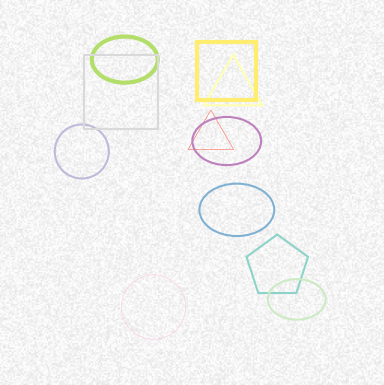[{"shape": "pentagon", "thickness": 1.5, "radius": 0.42, "center": [0.72, 0.307]}, {"shape": "triangle", "thickness": 1.5, "radius": 0.44, "center": [0.605, 0.77]}, {"shape": "circle", "thickness": 1.5, "radius": 0.35, "center": [0.212, 0.607]}, {"shape": "triangle", "thickness": 0.5, "radius": 0.34, "center": [0.548, 0.646]}, {"shape": "oval", "thickness": 1.5, "radius": 0.49, "center": [0.615, 0.455]}, {"shape": "oval", "thickness": 3, "radius": 0.43, "center": [0.324, 0.845]}, {"shape": "circle", "thickness": 0.5, "radius": 0.42, "center": [0.399, 0.202]}, {"shape": "square", "thickness": 1.5, "radius": 0.48, "center": [0.315, 0.762]}, {"shape": "oval", "thickness": 1.5, "radius": 0.45, "center": [0.589, 0.634]}, {"shape": "oval", "thickness": 1.5, "radius": 0.38, "center": [0.771, 0.222]}, {"shape": "square", "thickness": 3, "radius": 0.38, "center": [0.588, 0.816]}]